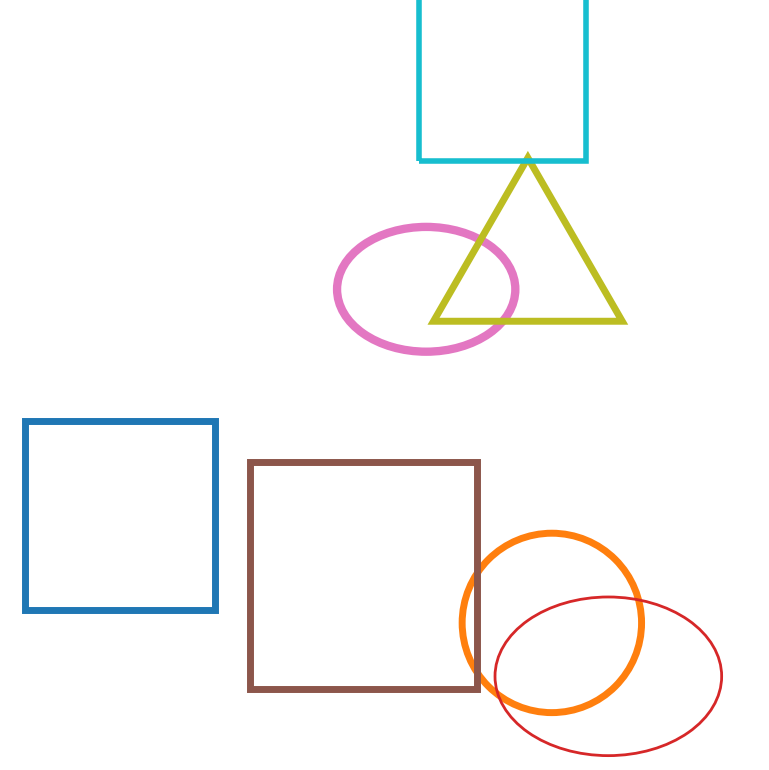[{"shape": "square", "thickness": 2.5, "radius": 0.62, "center": [0.156, 0.33]}, {"shape": "circle", "thickness": 2.5, "radius": 0.58, "center": [0.717, 0.191]}, {"shape": "oval", "thickness": 1, "radius": 0.74, "center": [0.79, 0.122]}, {"shape": "square", "thickness": 2.5, "radius": 0.74, "center": [0.472, 0.252]}, {"shape": "oval", "thickness": 3, "radius": 0.58, "center": [0.554, 0.624]}, {"shape": "triangle", "thickness": 2.5, "radius": 0.71, "center": [0.686, 0.654]}, {"shape": "square", "thickness": 2, "radius": 0.54, "center": [0.652, 0.899]}]